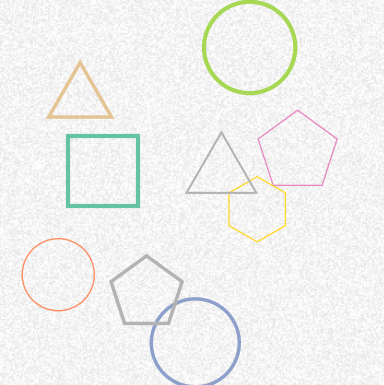[{"shape": "square", "thickness": 3, "radius": 0.45, "center": [0.267, 0.557]}, {"shape": "circle", "thickness": 1, "radius": 0.47, "center": [0.151, 0.287]}, {"shape": "circle", "thickness": 2.5, "radius": 0.57, "center": [0.507, 0.109]}, {"shape": "pentagon", "thickness": 1, "radius": 0.54, "center": [0.773, 0.606]}, {"shape": "circle", "thickness": 3, "radius": 0.59, "center": [0.648, 0.877]}, {"shape": "hexagon", "thickness": 1, "radius": 0.42, "center": [0.668, 0.456]}, {"shape": "triangle", "thickness": 2.5, "radius": 0.47, "center": [0.208, 0.743]}, {"shape": "pentagon", "thickness": 2.5, "radius": 0.49, "center": [0.381, 0.238]}, {"shape": "triangle", "thickness": 1.5, "radius": 0.52, "center": [0.575, 0.551]}]